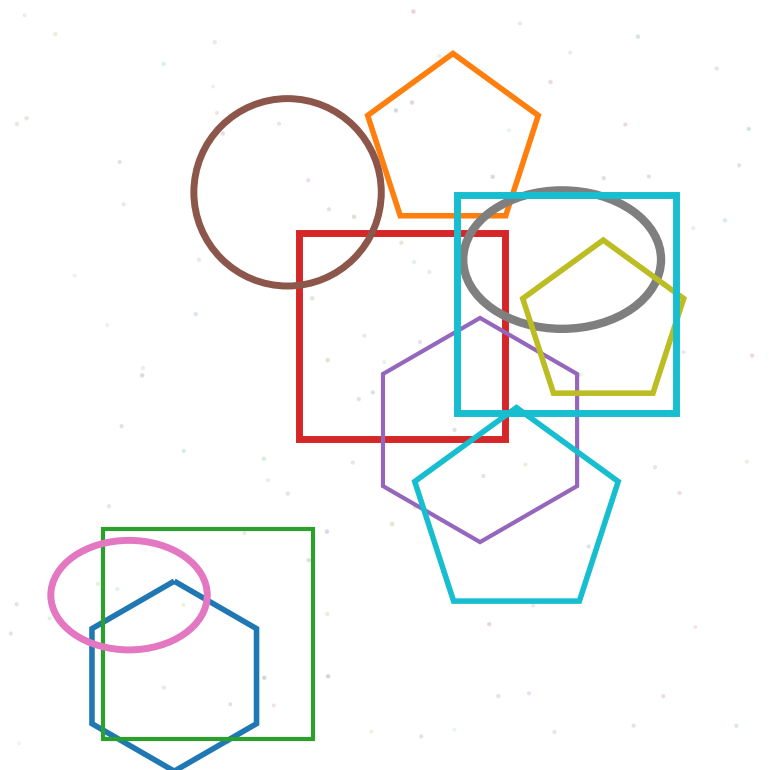[{"shape": "hexagon", "thickness": 2, "radius": 0.62, "center": [0.226, 0.122]}, {"shape": "pentagon", "thickness": 2, "radius": 0.58, "center": [0.588, 0.814]}, {"shape": "square", "thickness": 1.5, "radius": 0.68, "center": [0.27, 0.177]}, {"shape": "square", "thickness": 2.5, "radius": 0.67, "center": [0.522, 0.563]}, {"shape": "hexagon", "thickness": 1.5, "radius": 0.73, "center": [0.623, 0.442]}, {"shape": "circle", "thickness": 2.5, "radius": 0.61, "center": [0.373, 0.75]}, {"shape": "oval", "thickness": 2.5, "radius": 0.51, "center": [0.168, 0.227]}, {"shape": "oval", "thickness": 3, "radius": 0.64, "center": [0.73, 0.663]}, {"shape": "pentagon", "thickness": 2, "radius": 0.55, "center": [0.783, 0.578]}, {"shape": "pentagon", "thickness": 2, "radius": 0.69, "center": [0.671, 0.332]}, {"shape": "square", "thickness": 2.5, "radius": 0.71, "center": [0.735, 0.605]}]